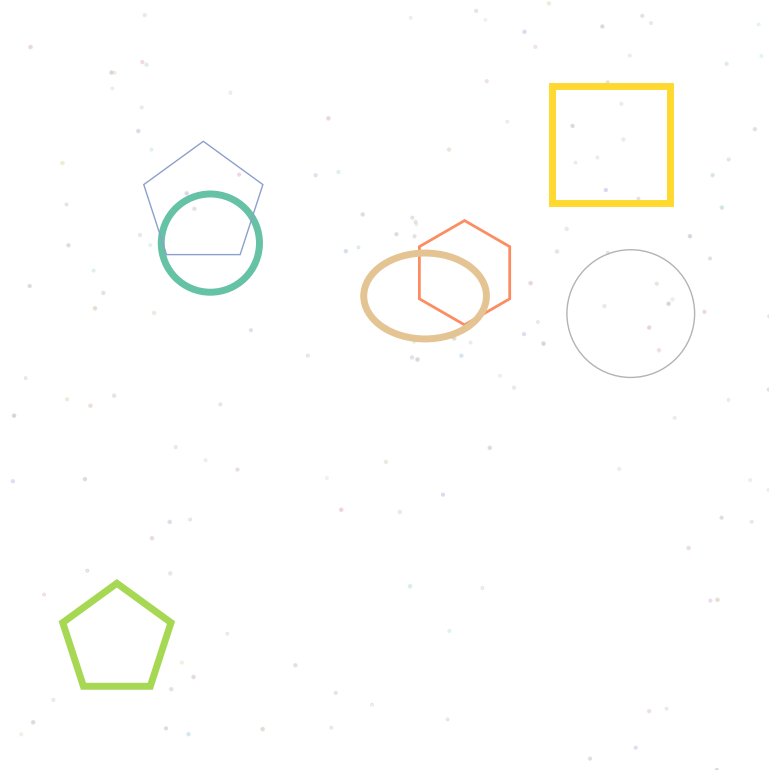[{"shape": "circle", "thickness": 2.5, "radius": 0.32, "center": [0.273, 0.684]}, {"shape": "hexagon", "thickness": 1, "radius": 0.34, "center": [0.603, 0.646]}, {"shape": "pentagon", "thickness": 0.5, "radius": 0.41, "center": [0.264, 0.735]}, {"shape": "pentagon", "thickness": 2.5, "radius": 0.37, "center": [0.152, 0.169]}, {"shape": "square", "thickness": 2.5, "radius": 0.38, "center": [0.794, 0.812]}, {"shape": "oval", "thickness": 2.5, "radius": 0.4, "center": [0.552, 0.616]}, {"shape": "circle", "thickness": 0.5, "radius": 0.41, "center": [0.819, 0.593]}]